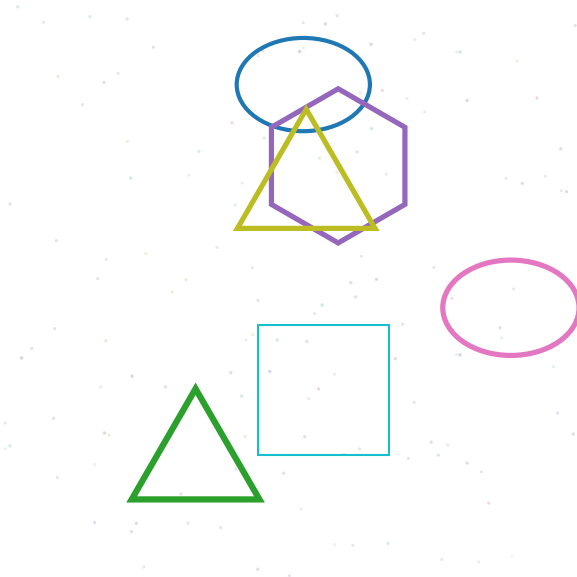[{"shape": "oval", "thickness": 2, "radius": 0.58, "center": [0.525, 0.853]}, {"shape": "triangle", "thickness": 3, "radius": 0.64, "center": [0.339, 0.198]}, {"shape": "hexagon", "thickness": 2.5, "radius": 0.67, "center": [0.586, 0.712]}, {"shape": "oval", "thickness": 2.5, "radius": 0.59, "center": [0.885, 0.466]}, {"shape": "triangle", "thickness": 2.5, "radius": 0.69, "center": [0.53, 0.672]}, {"shape": "square", "thickness": 1, "radius": 0.56, "center": [0.56, 0.323]}]